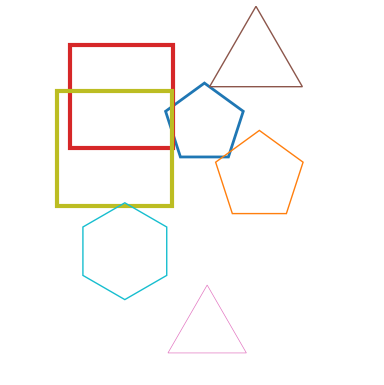[{"shape": "pentagon", "thickness": 2, "radius": 0.53, "center": [0.531, 0.678]}, {"shape": "pentagon", "thickness": 1, "radius": 0.6, "center": [0.674, 0.542]}, {"shape": "square", "thickness": 3, "radius": 0.67, "center": [0.317, 0.749]}, {"shape": "triangle", "thickness": 1, "radius": 0.7, "center": [0.665, 0.844]}, {"shape": "triangle", "thickness": 0.5, "radius": 0.59, "center": [0.538, 0.142]}, {"shape": "square", "thickness": 3, "radius": 0.75, "center": [0.297, 0.614]}, {"shape": "hexagon", "thickness": 1, "radius": 0.63, "center": [0.324, 0.348]}]